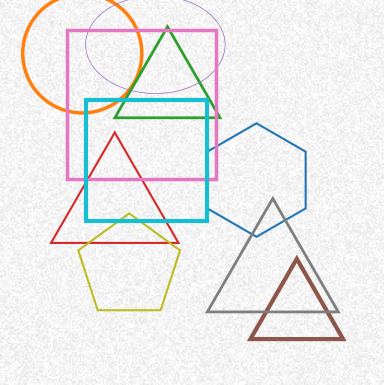[{"shape": "hexagon", "thickness": 1.5, "radius": 0.74, "center": [0.666, 0.532]}, {"shape": "circle", "thickness": 2.5, "radius": 0.77, "center": [0.214, 0.861]}, {"shape": "triangle", "thickness": 2, "radius": 0.79, "center": [0.435, 0.773]}, {"shape": "triangle", "thickness": 1.5, "radius": 0.96, "center": [0.298, 0.465]}, {"shape": "oval", "thickness": 0.5, "radius": 0.91, "center": [0.404, 0.884]}, {"shape": "triangle", "thickness": 3, "radius": 0.69, "center": [0.771, 0.189]}, {"shape": "square", "thickness": 2.5, "radius": 0.97, "center": [0.367, 0.728]}, {"shape": "triangle", "thickness": 2, "radius": 0.98, "center": [0.709, 0.288]}, {"shape": "pentagon", "thickness": 1.5, "radius": 0.7, "center": [0.336, 0.307]}, {"shape": "square", "thickness": 3, "radius": 0.79, "center": [0.382, 0.583]}]